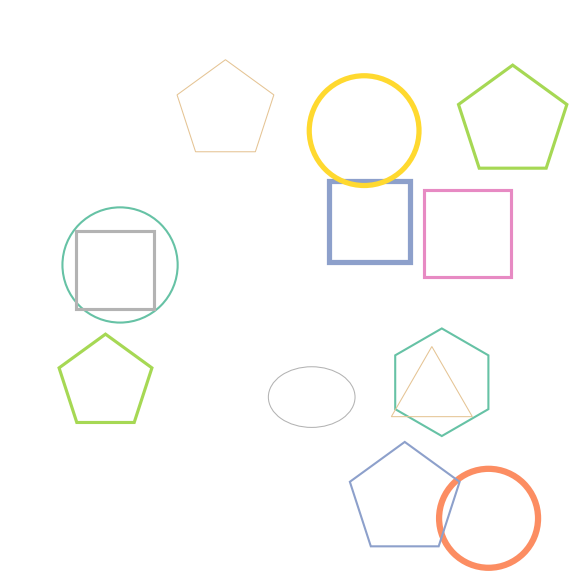[{"shape": "circle", "thickness": 1, "radius": 0.5, "center": [0.208, 0.54]}, {"shape": "hexagon", "thickness": 1, "radius": 0.47, "center": [0.765, 0.337]}, {"shape": "circle", "thickness": 3, "radius": 0.43, "center": [0.846, 0.102]}, {"shape": "square", "thickness": 2.5, "radius": 0.35, "center": [0.641, 0.615]}, {"shape": "pentagon", "thickness": 1, "radius": 0.5, "center": [0.701, 0.134]}, {"shape": "square", "thickness": 1.5, "radius": 0.38, "center": [0.81, 0.595]}, {"shape": "pentagon", "thickness": 1.5, "radius": 0.49, "center": [0.888, 0.788]}, {"shape": "pentagon", "thickness": 1.5, "radius": 0.42, "center": [0.183, 0.336]}, {"shape": "circle", "thickness": 2.5, "radius": 0.48, "center": [0.631, 0.773]}, {"shape": "pentagon", "thickness": 0.5, "radius": 0.44, "center": [0.39, 0.808]}, {"shape": "triangle", "thickness": 0.5, "radius": 0.4, "center": [0.748, 0.318]}, {"shape": "oval", "thickness": 0.5, "radius": 0.38, "center": [0.54, 0.312]}, {"shape": "square", "thickness": 1.5, "radius": 0.34, "center": [0.199, 0.532]}]